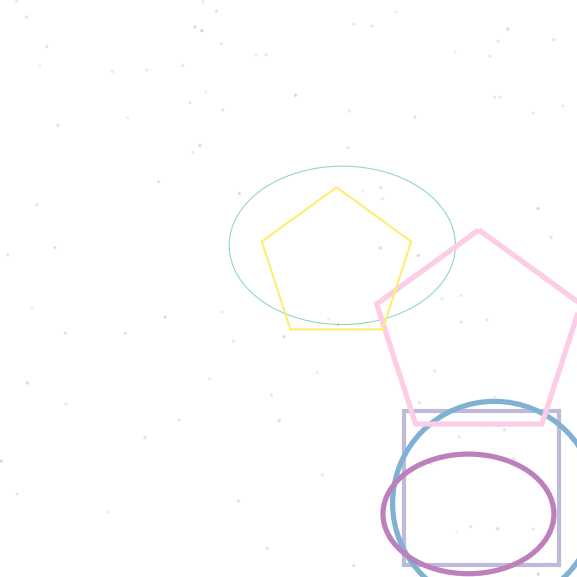[{"shape": "oval", "thickness": 0.5, "radius": 0.98, "center": [0.593, 0.574]}, {"shape": "square", "thickness": 2, "radius": 0.67, "center": [0.834, 0.154]}, {"shape": "circle", "thickness": 2.5, "radius": 0.88, "center": [0.856, 0.128]}, {"shape": "pentagon", "thickness": 2.5, "radius": 0.93, "center": [0.829, 0.415]}, {"shape": "oval", "thickness": 2.5, "radius": 0.74, "center": [0.811, 0.109]}, {"shape": "pentagon", "thickness": 1, "radius": 0.68, "center": [0.583, 0.539]}]